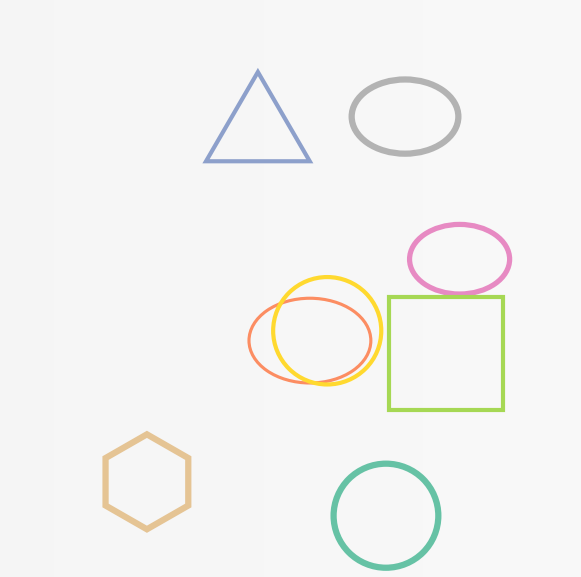[{"shape": "circle", "thickness": 3, "radius": 0.45, "center": [0.664, 0.106]}, {"shape": "oval", "thickness": 1.5, "radius": 0.52, "center": [0.533, 0.409]}, {"shape": "triangle", "thickness": 2, "radius": 0.52, "center": [0.444, 0.771]}, {"shape": "oval", "thickness": 2.5, "radius": 0.43, "center": [0.791, 0.55]}, {"shape": "square", "thickness": 2, "radius": 0.49, "center": [0.767, 0.387]}, {"shape": "circle", "thickness": 2, "radius": 0.46, "center": [0.563, 0.426]}, {"shape": "hexagon", "thickness": 3, "radius": 0.41, "center": [0.253, 0.165]}, {"shape": "oval", "thickness": 3, "radius": 0.46, "center": [0.697, 0.797]}]